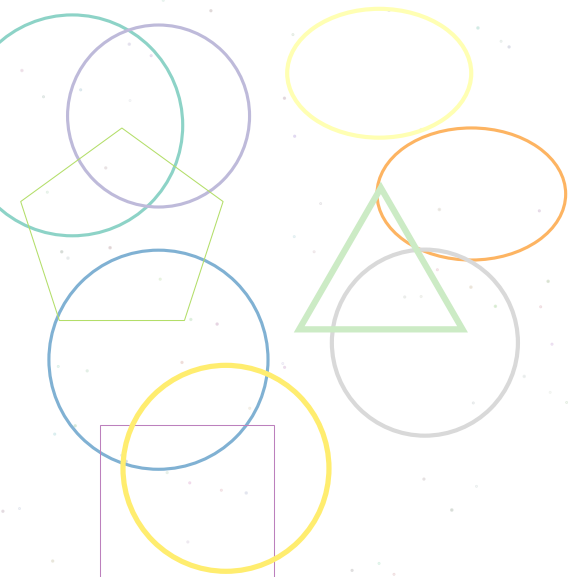[{"shape": "circle", "thickness": 1.5, "radius": 0.96, "center": [0.125, 0.782]}, {"shape": "oval", "thickness": 2, "radius": 0.8, "center": [0.657, 0.872]}, {"shape": "circle", "thickness": 1.5, "radius": 0.79, "center": [0.275, 0.798]}, {"shape": "circle", "thickness": 1.5, "radius": 0.95, "center": [0.274, 0.376]}, {"shape": "oval", "thickness": 1.5, "radius": 0.82, "center": [0.816, 0.663]}, {"shape": "pentagon", "thickness": 0.5, "radius": 0.92, "center": [0.211, 0.593]}, {"shape": "circle", "thickness": 2, "radius": 0.81, "center": [0.736, 0.406]}, {"shape": "square", "thickness": 0.5, "radius": 0.75, "center": [0.324, 0.112]}, {"shape": "triangle", "thickness": 3, "radius": 0.82, "center": [0.66, 0.51]}, {"shape": "circle", "thickness": 2.5, "radius": 0.89, "center": [0.391, 0.188]}]